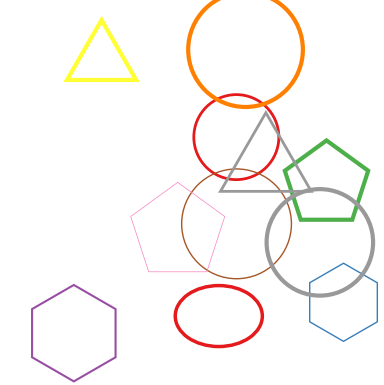[{"shape": "circle", "thickness": 2, "radius": 0.55, "center": [0.614, 0.644]}, {"shape": "oval", "thickness": 2.5, "radius": 0.57, "center": [0.568, 0.179]}, {"shape": "hexagon", "thickness": 1, "radius": 0.51, "center": [0.892, 0.215]}, {"shape": "pentagon", "thickness": 3, "radius": 0.57, "center": [0.848, 0.521]}, {"shape": "hexagon", "thickness": 1.5, "radius": 0.63, "center": [0.192, 0.135]}, {"shape": "circle", "thickness": 3, "radius": 0.74, "center": [0.638, 0.871]}, {"shape": "triangle", "thickness": 3, "radius": 0.52, "center": [0.264, 0.844]}, {"shape": "circle", "thickness": 1, "radius": 0.71, "center": [0.614, 0.419]}, {"shape": "pentagon", "thickness": 0.5, "radius": 0.64, "center": [0.462, 0.398]}, {"shape": "circle", "thickness": 3, "radius": 0.69, "center": [0.831, 0.37]}, {"shape": "triangle", "thickness": 2, "radius": 0.68, "center": [0.691, 0.571]}]